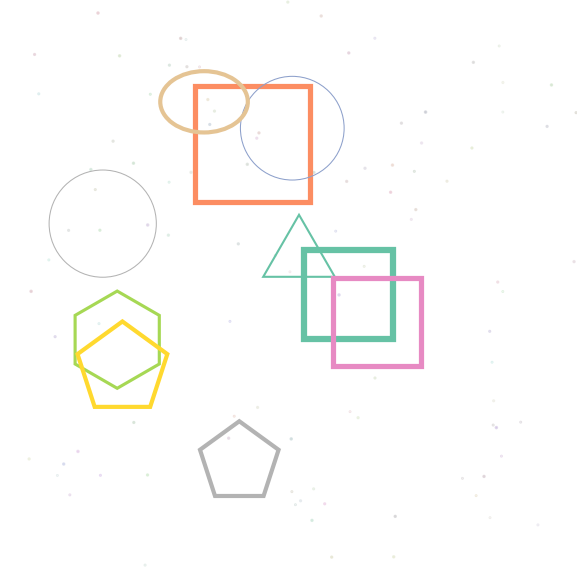[{"shape": "triangle", "thickness": 1, "radius": 0.36, "center": [0.518, 0.556]}, {"shape": "square", "thickness": 3, "radius": 0.39, "center": [0.603, 0.489]}, {"shape": "square", "thickness": 2.5, "radius": 0.5, "center": [0.438, 0.75]}, {"shape": "circle", "thickness": 0.5, "radius": 0.45, "center": [0.506, 0.777]}, {"shape": "square", "thickness": 2.5, "radius": 0.38, "center": [0.653, 0.442]}, {"shape": "hexagon", "thickness": 1.5, "radius": 0.42, "center": [0.203, 0.411]}, {"shape": "pentagon", "thickness": 2, "radius": 0.41, "center": [0.212, 0.361]}, {"shape": "oval", "thickness": 2, "radius": 0.38, "center": [0.353, 0.823]}, {"shape": "circle", "thickness": 0.5, "radius": 0.46, "center": [0.178, 0.612]}, {"shape": "pentagon", "thickness": 2, "radius": 0.36, "center": [0.414, 0.198]}]